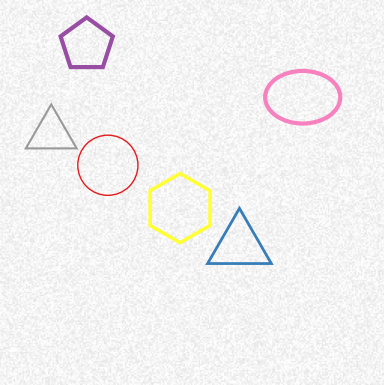[{"shape": "circle", "thickness": 1, "radius": 0.39, "center": [0.28, 0.571]}, {"shape": "triangle", "thickness": 2, "radius": 0.48, "center": [0.622, 0.363]}, {"shape": "pentagon", "thickness": 3, "radius": 0.36, "center": [0.225, 0.883]}, {"shape": "hexagon", "thickness": 2.5, "radius": 0.45, "center": [0.468, 0.459]}, {"shape": "oval", "thickness": 3, "radius": 0.49, "center": [0.786, 0.747]}, {"shape": "triangle", "thickness": 1.5, "radius": 0.38, "center": [0.133, 0.653]}]